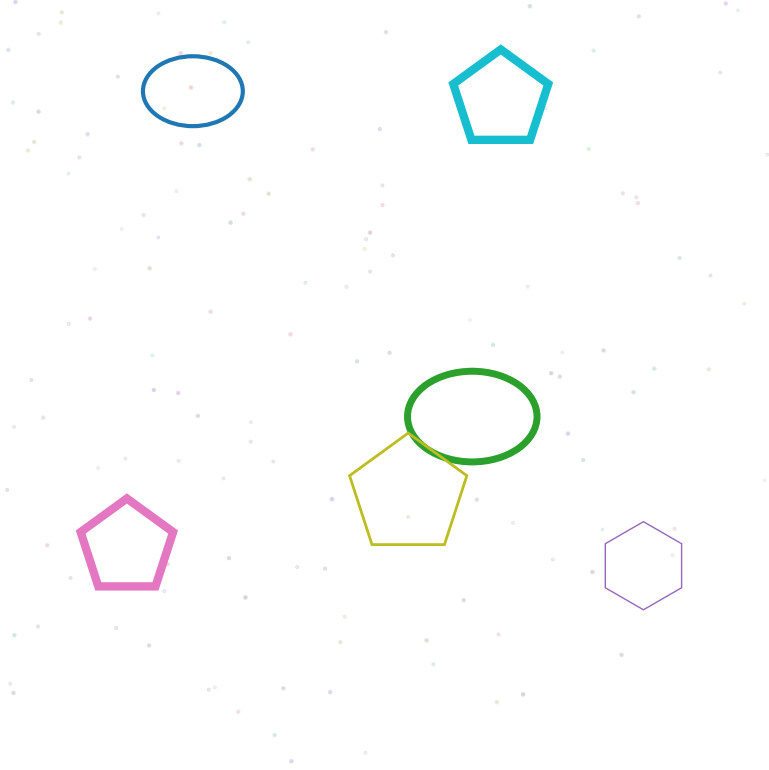[{"shape": "oval", "thickness": 1.5, "radius": 0.32, "center": [0.25, 0.882]}, {"shape": "oval", "thickness": 2.5, "radius": 0.42, "center": [0.613, 0.459]}, {"shape": "hexagon", "thickness": 0.5, "radius": 0.29, "center": [0.836, 0.265]}, {"shape": "pentagon", "thickness": 3, "radius": 0.32, "center": [0.165, 0.29]}, {"shape": "pentagon", "thickness": 1, "radius": 0.4, "center": [0.53, 0.357]}, {"shape": "pentagon", "thickness": 3, "radius": 0.32, "center": [0.65, 0.871]}]